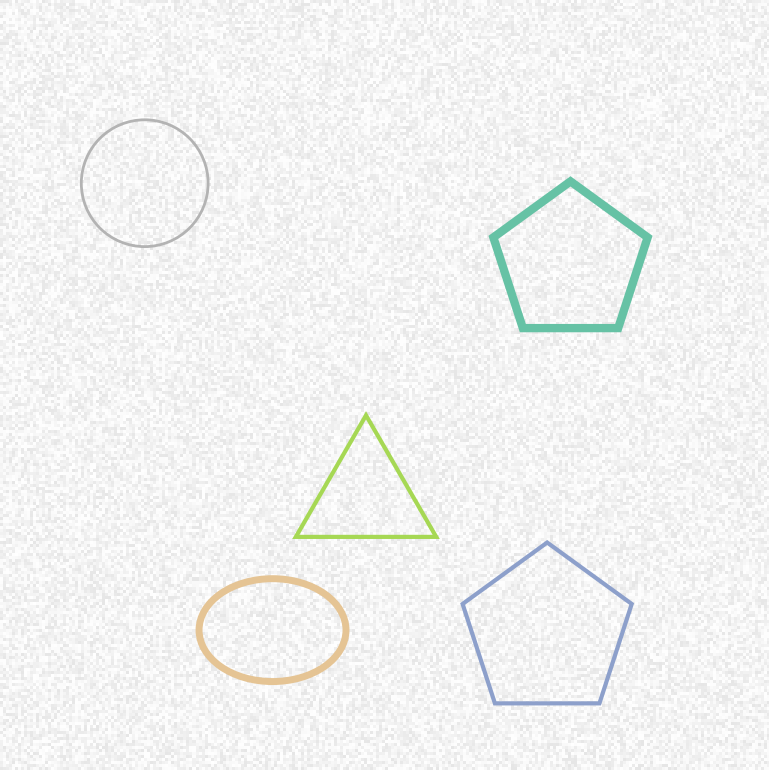[{"shape": "pentagon", "thickness": 3, "radius": 0.53, "center": [0.741, 0.659]}, {"shape": "pentagon", "thickness": 1.5, "radius": 0.58, "center": [0.711, 0.18]}, {"shape": "triangle", "thickness": 1.5, "radius": 0.53, "center": [0.475, 0.355]}, {"shape": "oval", "thickness": 2.5, "radius": 0.48, "center": [0.354, 0.182]}, {"shape": "circle", "thickness": 1, "radius": 0.41, "center": [0.188, 0.762]}]